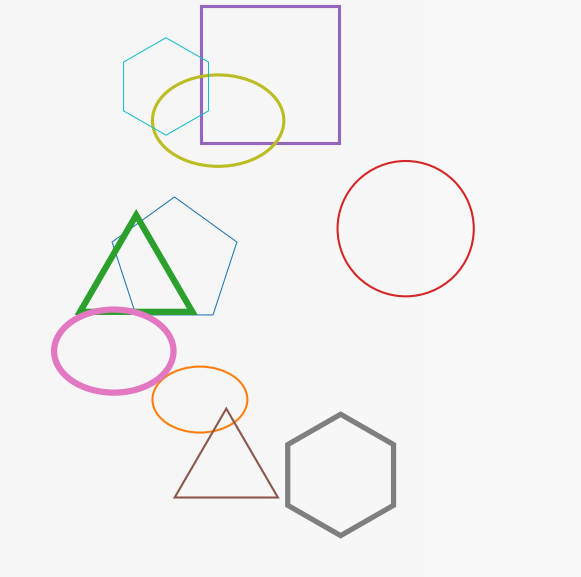[{"shape": "pentagon", "thickness": 0.5, "radius": 0.56, "center": [0.3, 0.545]}, {"shape": "oval", "thickness": 1, "radius": 0.41, "center": [0.344, 0.307]}, {"shape": "triangle", "thickness": 3, "radius": 0.56, "center": [0.234, 0.515]}, {"shape": "circle", "thickness": 1, "radius": 0.59, "center": [0.698, 0.603]}, {"shape": "square", "thickness": 1.5, "radius": 0.59, "center": [0.465, 0.871]}, {"shape": "triangle", "thickness": 1, "radius": 0.51, "center": [0.389, 0.189]}, {"shape": "oval", "thickness": 3, "radius": 0.51, "center": [0.196, 0.391]}, {"shape": "hexagon", "thickness": 2.5, "radius": 0.53, "center": [0.586, 0.177]}, {"shape": "oval", "thickness": 1.5, "radius": 0.57, "center": [0.375, 0.79]}, {"shape": "hexagon", "thickness": 0.5, "radius": 0.42, "center": [0.286, 0.849]}]